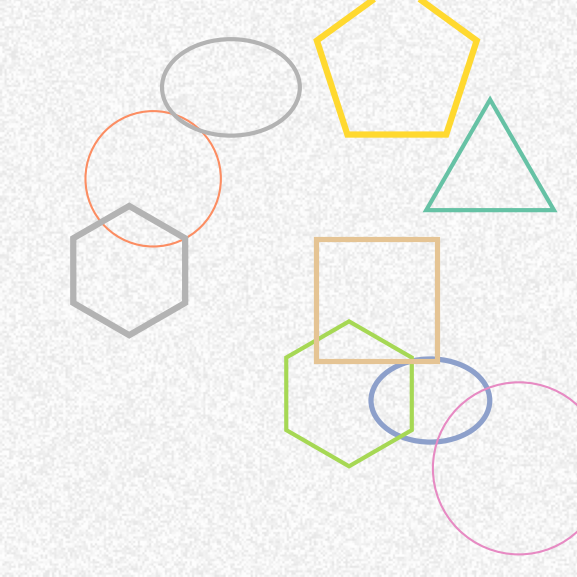[{"shape": "triangle", "thickness": 2, "radius": 0.64, "center": [0.849, 0.699]}, {"shape": "circle", "thickness": 1, "radius": 0.59, "center": [0.265, 0.69]}, {"shape": "oval", "thickness": 2.5, "radius": 0.51, "center": [0.745, 0.306]}, {"shape": "circle", "thickness": 1, "radius": 0.74, "center": [0.899, 0.188]}, {"shape": "hexagon", "thickness": 2, "radius": 0.63, "center": [0.604, 0.317]}, {"shape": "pentagon", "thickness": 3, "radius": 0.73, "center": [0.687, 0.884]}, {"shape": "square", "thickness": 2.5, "radius": 0.52, "center": [0.652, 0.48]}, {"shape": "oval", "thickness": 2, "radius": 0.6, "center": [0.4, 0.848]}, {"shape": "hexagon", "thickness": 3, "radius": 0.56, "center": [0.224, 0.531]}]